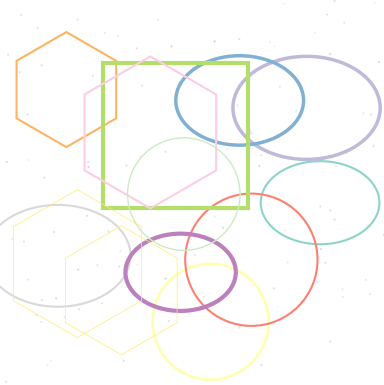[{"shape": "oval", "thickness": 1.5, "radius": 0.77, "center": [0.831, 0.473]}, {"shape": "circle", "thickness": 2, "radius": 0.75, "center": [0.547, 0.165]}, {"shape": "oval", "thickness": 2.5, "radius": 0.96, "center": [0.796, 0.72]}, {"shape": "circle", "thickness": 1.5, "radius": 0.86, "center": [0.653, 0.325]}, {"shape": "oval", "thickness": 2.5, "radius": 0.83, "center": [0.623, 0.739]}, {"shape": "hexagon", "thickness": 1.5, "radius": 0.75, "center": [0.172, 0.767]}, {"shape": "square", "thickness": 3, "radius": 0.94, "center": [0.456, 0.648]}, {"shape": "hexagon", "thickness": 1.5, "radius": 0.99, "center": [0.391, 0.656]}, {"shape": "oval", "thickness": 1.5, "radius": 0.94, "center": [0.15, 0.336]}, {"shape": "oval", "thickness": 3, "radius": 0.72, "center": [0.469, 0.293]}, {"shape": "circle", "thickness": 1, "radius": 0.73, "center": [0.477, 0.496]}, {"shape": "hexagon", "thickness": 0.5, "radius": 0.96, "center": [0.201, 0.315]}, {"shape": "hexagon", "thickness": 0.5, "radius": 0.84, "center": [0.315, 0.246]}]